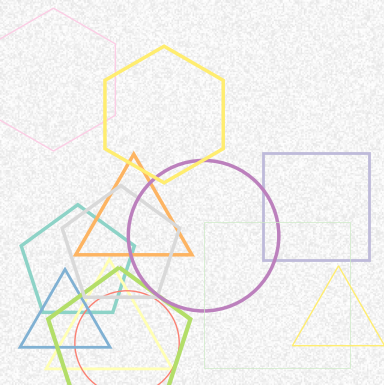[{"shape": "pentagon", "thickness": 2.5, "radius": 0.77, "center": [0.202, 0.314]}, {"shape": "triangle", "thickness": 2, "radius": 0.95, "center": [0.284, 0.137]}, {"shape": "square", "thickness": 2, "radius": 0.69, "center": [0.82, 0.463]}, {"shape": "circle", "thickness": 1, "radius": 0.68, "center": [0.33, 0.109]}, {"shape": "triangle", "thickness": 2, "radius": 0.68, "center": [0.169, 0.165]}, {"shape": "triangle", "thickness": 2.5, "radius": 0.87, "center": [0.347, 0.425]}, {"shape": "pentagon", "thickness": 3, "radius": 0.97, "center": [0.31, 0.111]}, {"shape": "hexagon", "thickness": 1, "radius": 0.93, "center": [0.139, 0.793]}, {"shape": "pentagon", "thickness": 2.5, "radius": 0.8, "center": [0.314, 0.358]}, {"shape": "circle", "thickness": 2.5, "radius": 0.98, "center": [0.529, 0.388]}, {"shape": "square", "thickness": 0.5, "radius": 0.95, "center": [0.719, 0.234]}, {"shape": "hexagon", "thickness": 2.5, "radius": 0.89, "center": [0.426, 0.703]}, {"shape": "triangle", "thickness": 1, "radius": 0.69, "center": [0.879, 0.171]}]